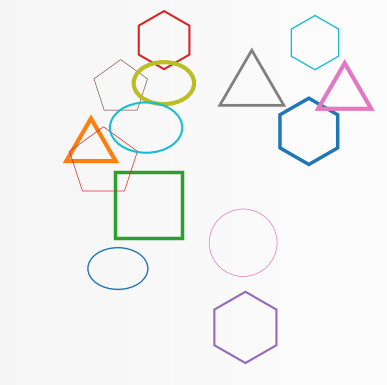[{"shape": "hexagon", "thickness": 2.5, "radius": 0.43, "center": [0.797, 0.659]}, {"shape": "oval", "thickness": 1, "radius": 0.39, "center": [0.304, 0.302]}, {"shape": "triangle", "thickness": 3, "radius": 0.37, "center": [0.235, 0.619]}, {"shape": "square", "thickness": 2.5, "radius": 0.43, "center": [0.384, 0.467]}, {"shape": "hexagon", "thickness": 1.5, "radius": 0.38, "center": [0.423, 0.896]}, {"shape": "pentagon", "thickness": 0.5, "radius": 0.46, "center": [0.267, 0.578]}, {"shape": "hexagon", "thickness": 1.5, "radius": 0.46, "center": [0.633, 0.15]}, {"shape": "pentagon", "thickness": 0.5, "radius": 0.36, "center": [0.312, 0.773]}, {"shape": "triangle", "thickness": 3, "radius": 0.4, "center": [0.89, 0.757]}, {"shape": "circle", "thickness": 0.5, "radius": 0.44, "center": [0.627, 0.369]}, {"shape": "triangle", "thickness": 2, "radius": 0.48, "center": [0.65, 0.774]}, {"shape": "oval", "thickness": 3, "radius": 0.39, "center": [0.423, 0.784]}, {"shape": "hexagon", "thickness": 1, "radius": 0.35, "center": [0.813, 0.889]}, {"shape": "oval", "thickness": 1.5, "radius": 0.47, "center": [0.377, 0.669]}]